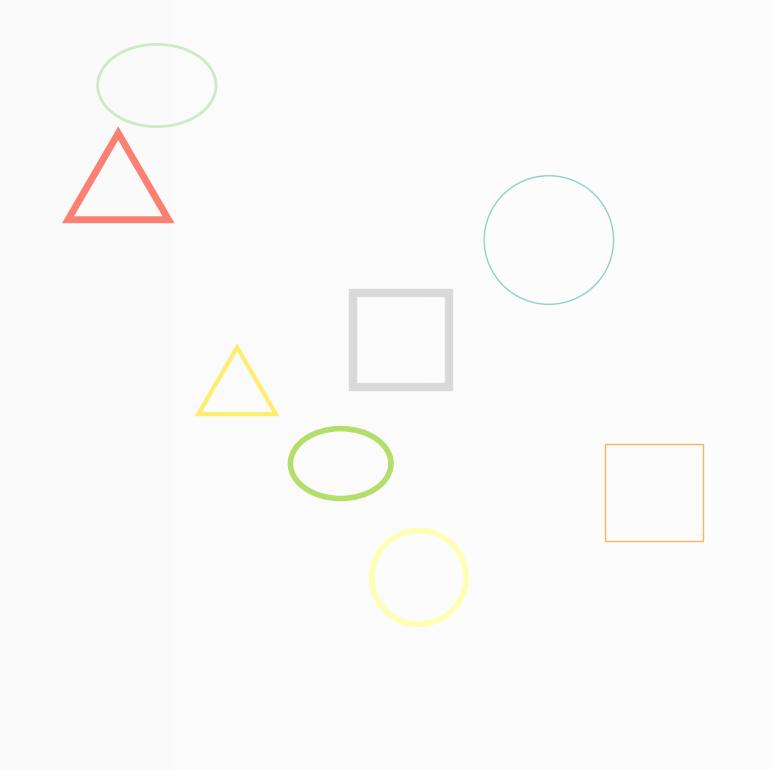[{"shape": "circle", "thickness": 0.5, "radius": 0.42, "center": [0.708, 0.688]}, {"shape": "circle", "thickness": 2, "radius": 0.3, "center": [0.54, 0.25]}, {"shape": "triangle", "thickness": 2.5, "radius": 0.37, "center": [0.153, 0.752]}, {"shape": "square", "thickness": 0.5, "radius": 0.32, "center": [0.844, 0.36]}, {"shape": "oval", "thickness": 2, "radius": 0.32, "center": [0.44, 0.398]}, {"shape": "square", "thickness": 3, "radius": 0.31, "center": [0.517, 0.558]}, {"shape": "oval", "thickness": 1, "radius": 0.38, "center": [0.202, 0.889]}, {"shape": "triangle", "thickness": 1.5, "radius": 0.29, "center": [0.306, 0.491]}]